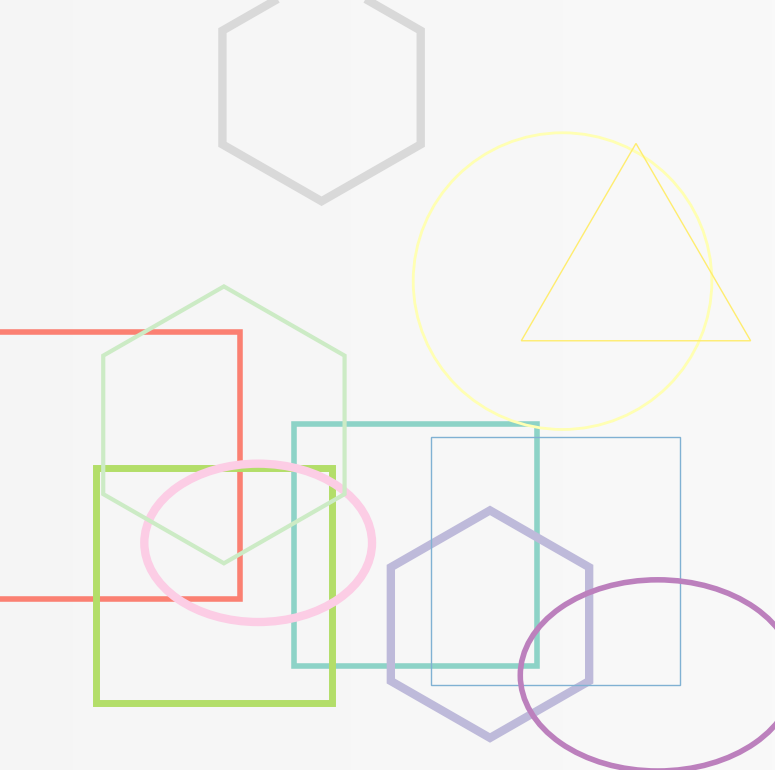[{"shape": "square", "thickness": 2, "radius": 0.78, "center": [0.536, 0.292]}, {"shape": "circle", "thickness": 1, "radius": 0.96, "center": [0.726, 0.635]}, {"shape": "hexagon", "thickness": 3, "radius": 0.74, "center": [0.632, 0.189]}, {"shape": "square", "thickness": 2, "radius": 0.87, "center": [0.136, 0.396]}, {"shape": "square", "thickness": 0.5, "radius": 0.8, "center": [0.717, 0.271]}, {"shape": "square", "thickness": 2.5, "radius": 0.76, "center": [0.276, 0.24]}, {"shape": "oval", "thickness": 3, "radius": 0.73, "center": [0.333, 0.295]}, {"shape": "hexagon", "thickness": 3, "radius": 0.74, "center": [0.415, 0.886]}, {"shape": "oval", "thickness": 2, "radius": 0.89, "center": [0.849, 0.123]}, {"shape": "hexagon", "thickness": 1.5, "radius": 0.9, "center": [0.289, 0.448]}, {"shape": "triangle", "thickness": 0.5, "radius": 0.85, "center": [0.821, 0.643]}]